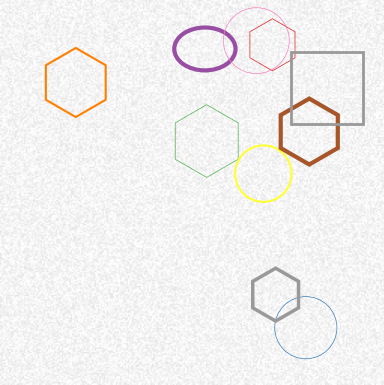[{"shape": "hexagon", "thickness": 0.5, "radius": 0.34, "center": [0.708, 0.884]}, {"shape": "circle", "thickness": 0.5, "radius": 0.4, "center": [0.794, 0.149]}, {"shape": "hexagon", "thickness": 0.5, "radius": 0.47, "center": [0.537, 0.634]}, {"shape": "oval", "thickness": 3, "radius": 0.4, "center": [0.532, 0.873]}, {"shape": "hexagon", "thickness": 1.5, "radius": 0.45, "center": [0.197, 0.786]}, {"shape": "circle", "thickness": 1.5, "radius": 0.37, "center": [0.684, 0.549]}, {"shape": "hexagon", "thickness": 3, "radius": 0.43, "center": [0.803, 0.658]}, {"shape": "circle", "thickness": 0.5, "radius": 0.43, "center": [0.666, 0.894]}, {"shape": "hexagon", "thickness": 2.5, "radius": 0.34, "center": [0.716, 0.235]}, {"shape": "square", "thickness": 2, "radius": 0.46, "center": [0.85, 0.771]}]